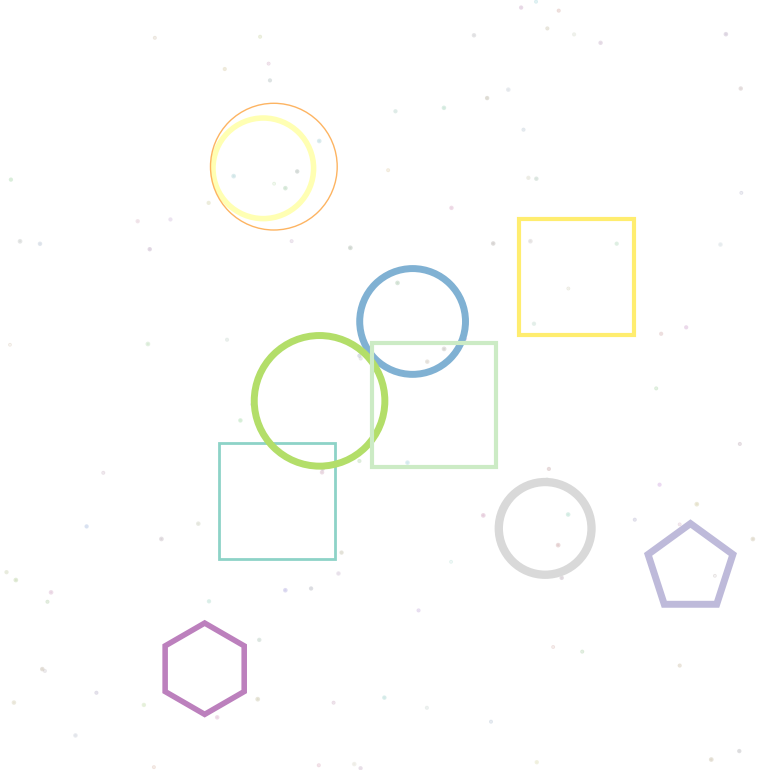[{"shape": "square", "thickness": 1, "radius": 0.38, "center": [0.359, 0.349]}, {"shape": "circle", "thickness": 2, "radius": 0.33, "center": [0.342, 0.781]}, {"shape": "pentagon", "thickness": 2.5, "radius": 0.29, "center": [0.897, 0.262]}, {"shape": "circle", "thickness": 2.5, "radius": 0.34, "center": [0.536, 0.583]}, {"shape": "circle", "thickness": 0.5, "radius": 0.41, "center": [0.356, 0.784]}, {"shape": "circle", "thickness": 2.5, "radius": 0.42, "center": [0.415, 0.479]}, {"shape": "circle", "thickness": 3, "radius": 0.3, "center": [0.708, 0.314]}, {"shape": "hexagon", "thickness": 2, "radius": 0.3, "center": [0.266, 0.132]}, {"shape": "square", "thickness": 1.5, "radius": 0.4, "center": [0.564, 0.474]}, {"shape": "square", "thickness": 1.5, "radius": 0.37, "center": [0.749, 0.64]}]